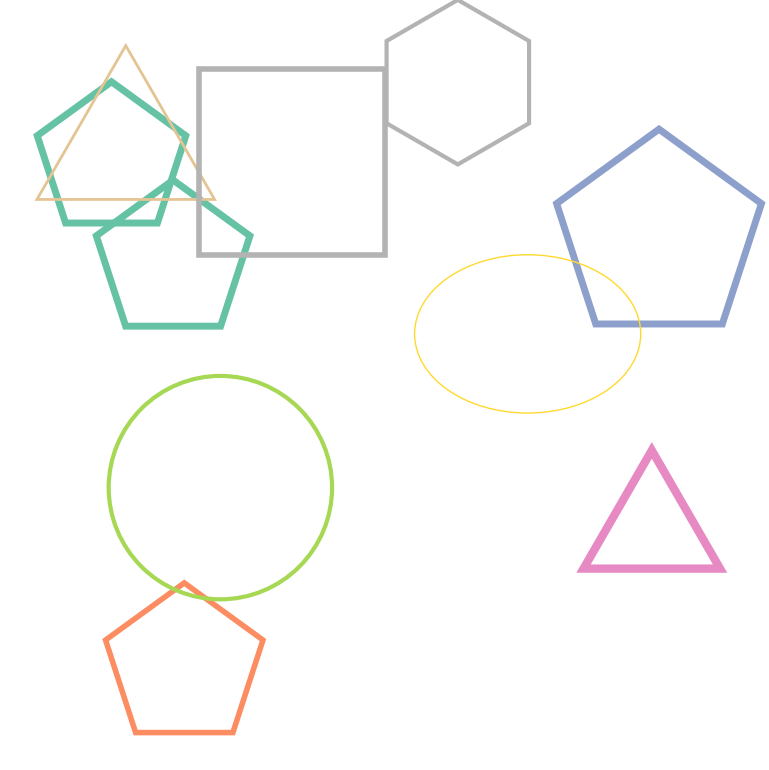[{"shape": "pentagon", "thickness": 2.5, "radius": 0.51, "center": [0.145, 0.792]}, {"shape": "pentagon", "thickness": 2.5, "radius": 0.52, "center": [0.225, 0.661]}, {"shape": "pentagon", "thickness": 2, "radius": 0.54, "center": [0.239, 0.136]}, {"shape": "pentagon", "thickness": 2.5, "radius": 0.7, "center": [0.856, 0.692]}, {"shape": "triangle", "thickness": 3, "radius": 0.51, "center": [0.846, 0.313]}, {"shape": "circle", "thickness": 1.5, "radius": 0.73, "center": [0.286, 0.367]}, {"shape": "oval", "thickness": 0.5, "radius": 0.73, "center": [0.685, 0.566]}, {"shape": "triangle", "thickness": 1, "radius": 0.67, "center": [0.163, 0.808]}, {"shape": "hexagon", "thickness": 1.5, "radius": 0.53, "center": [0.595, 0.893]}, {"shape": "square", "thickness": 2, "radius": 0.6, "center": [0.379, 0.79]}]